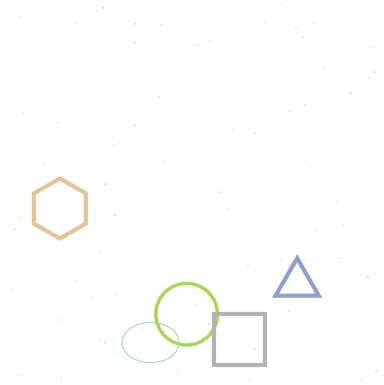[{"shape": "oval", "thickness": 0.5, "radius": 0.37, "center": [0.391, 0.11]}, {"shape": "triangle", "thickness": 3, "radius": 0.32, "center": [0.772, 0.264]}, {"shape": "circle", "thickness": 2.5, "radius": 0.4, "center": [0.485, 0.184]}, {"shape": "hexagon", "thickness": 3, "radius": 0.39, "center": [0.155, 0.458]}, {"shape": "square", "thickness": 3, "radius": 0.33, "center": [0.622, 0.118]}]